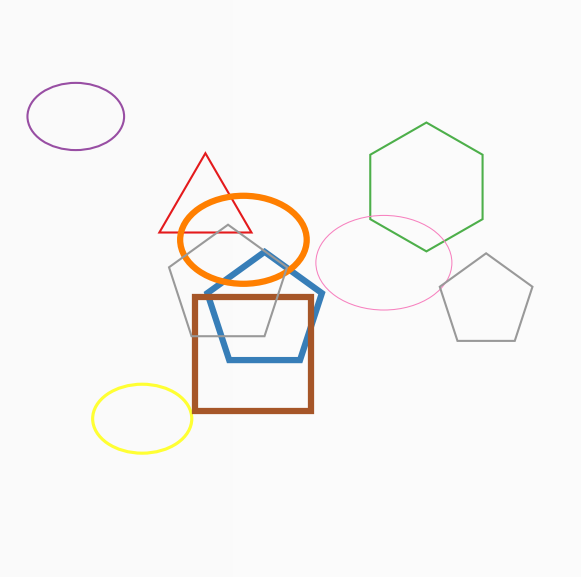[{"shape": "triangle", "thickness": 1, "radius": 0.46, "center": [0.353, 0.642]}, {"shape": "pentagon", "thickness": 3, "radius": 0.52, "center": [0.455, 0.459]}, {"shape": "hexagon", "thickness": 1, "radius": 0.56, "center": [0.734, 0.675]}, {"shape": "oval", "thickness": 1, "radius": 0.42, "center": [0.13, 0.797]}, {"shape": "oval", "thickness": 3, "radius": 0.54, "center": [0.419, 0.584]}, {"shape": "oval", "thickness": 1.5, "radius": 0.43, "center": [0.245, 0.274]}, {"shape": "square", "thickness": 3, "radius": 0.5, "center": [0.435, 0.386]}, {"shape": "oval", "thickness": 0.5, "radius": 0.59, "center": [0.66, 0.544]}, {"shape": "pentagon", "thickness": 1, "radius": 0.53, "center": [0.392, 0.503]}, {"shape": "pentagon", "thickness": 1, "radius": 0.42, "center": [0.836, 0.477]}]